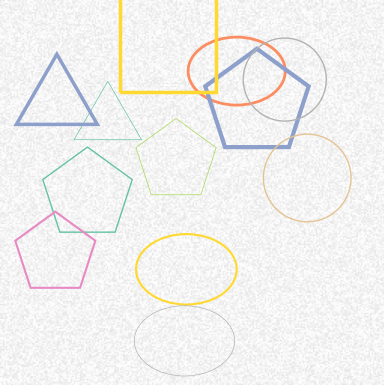[{"shape": "pentagon", "thickness": 1, "radius": 0.61, "center": [0.227, 0.496]}, {"shape": "triangle", "thickness": 0.5, "radius": 0.51, "center": [0.28, 0.688]}, {"shape": "oval", "thickness": 2, "radius": 0.63, "center": [0.615, 0.815]}, {"shape": "pentagon", "thickness": 3, "radius": 0.71, "center": [0.667, 0.732]}, {"shape": "triangle", "thickness": 2.5, "radius": 0.61, "center": [0.148, 0.738]}, {"shape": "pentagon", "thickness": 1.5, "radius": 0.55, "center": [0.144, 0.341]}, {"shape": "pentagon", "thickness": 0.5, "radius": 0.55, "center": [0.457, 0.583]}, {"shape": "square", "thickness": 2.5, "radius": 0.62, "center": [0.436, 0.885]}, {"shape": "oval", "thickness": 1.5, "radius": 0.65, "center": [0.484, 0.3]}, {"shape": "circle", "thickness": 1, "radius": 0.57, "center": [0.798, 0.538]}, {"shape": "oval", "thickness": 0.5, "radius": 0.65, "center": [0.479, 0.115]}, {"shape": "circle", "thickness": 1, "radius": 0.54, "center": [0.74, 0.793]}]